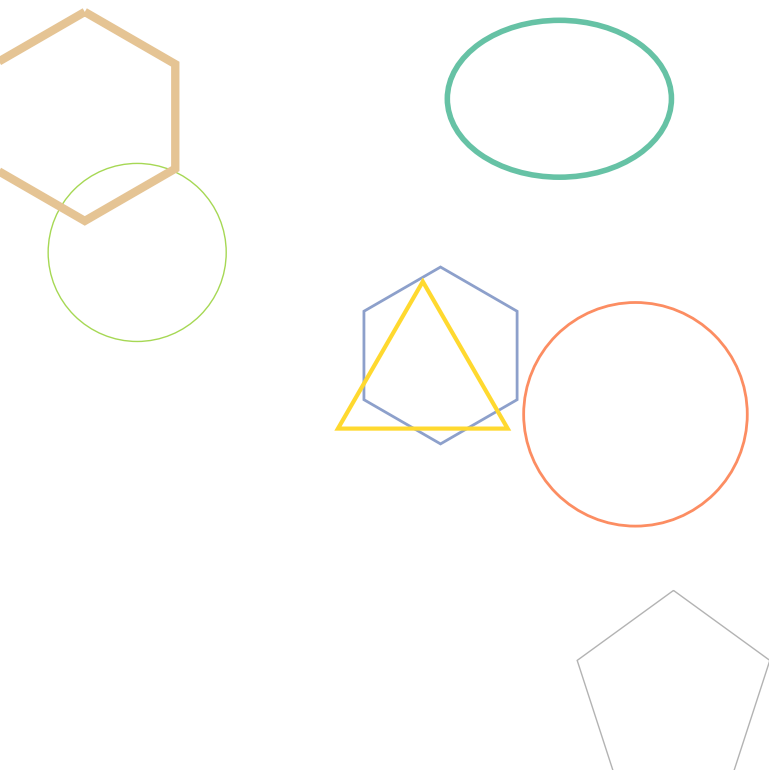[{"shape": "oval", "thickness": 2, "radius": 0.73, "center": [0.726, 0.872]}, {"shape": "circle", "thickness": 1, "radius": 0.73, "center": [0.825, 0.462]}, {"shape": "hexagon", "thickness": 1, "radius": 0.57, "center": [0.572, 0.538]}, {"shape": "circle", "thickness": 0.5, "radius": 0.58, "center": [0.178, 0.672]}, {"shape": "triangle", "thickness": 1.5, "radius": 0.64, "center": [0.549, 0.507]}, {"shape": "hexagon", "thickness": 3, "radius": 0.68, "center": [0.11, 0.849]}, {"shape": "pentagon", "thickness": 0.5, "radius": 0.66, "center": [0.875, 0.102]}]